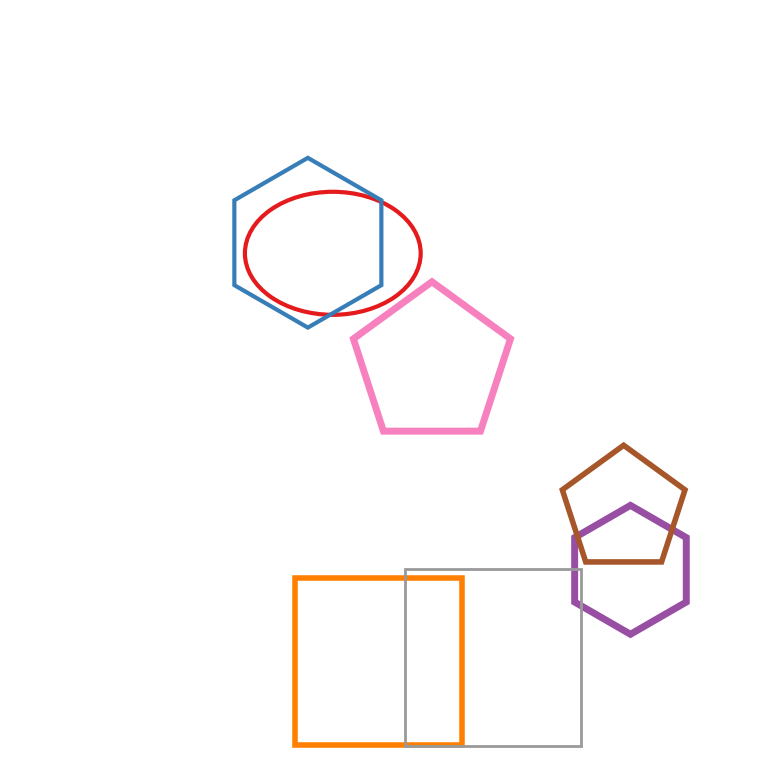[{"shape": "oval", "thickness": 1.5, "radius": 0.57, "center": [0.432, 0.671]}, {"shape": "hexagon", "thickness": 1.5, "radius": 0.55, "center": [0.4, 0.685]}, {"shape": "hexagon", "thickness": 2.5, "radius": 0.42, "center": [0.819, 0.26]}, {"shape": "square", "thickness": 2, "radius": 0.54, "center": [0.491, 0.141]}, {"shape": "pentagon", "thickness": 2, "radius": 0.42, "center": [0.81, 0.338]}, {"shape": "pentagon", "thickness": 2.5, "radius": 0.54, "center": [0.561, 0.527]}, {"shape": "square", "thickness": 1, "radius": 0.57, "center": [0.64, 0.146]}]